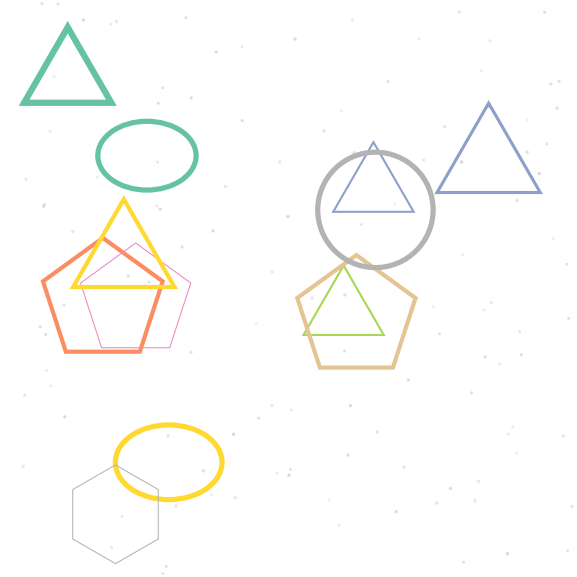[{"shape": "oval", "thickness": 2.5, "radius": 0.43, "center": [0.254, 0.73]}, {"shape": "triangle", "thickness": 3, "radius": 0.44, "center": [0.117, 0.865]}, {"shape": "pentagon", "thickness": 2, "radius": 0.54, "center": [0.178, 0.478]}, {"shape": "triangle", "thickness": 1.5, "radius": 0.52, "center": [0.846, 0.717]}, {"shape": "triangle", "thickness": 1, "radius": 0.4, "center": [0.647, 0.673]}, {"shape": "pentagon", "thickness": 0.5, "radius": 0.5, "center": [0.235, 0.478]}, {"shape": "triangle", "thickness": 1, "radius": 0.4, "center": [0.595, 0.459]}, {"shape": "triangle", "thickness": 2, "radius": 0.51, "center": [0.214, 0.553]}, {"shape": "oval", "thickness": 2.5, "radius": 0.46, "center": [0.292, 0.199]}, {"shape": "pentagon", "thickness": 2, "radius": 0.54, "center": [0.617, 0.45]}, {"shape": "hexagon", "thickness": 0.5, "radius": 0.43, "center": [0.2, 0.109]}, {"shape": "circle", "thickness": 2.5, "radius": 0.5, "center": [0.65, 0.636]}]